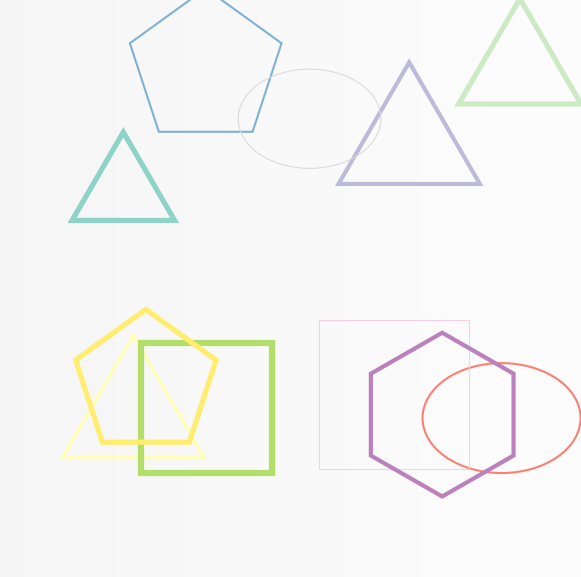[{"shape": "triangle", "thickness": 2.5, "radius": 0.51, "center": [0.212, 0.668]}, {"shape": "triangle", "thickness": 1.5, "radius": 0.7, "center": [0.229, 0.278]}, {"shape": "triangle", "thickness": 2, "radius": 0.7, "center": [0.704, 0.751]}, {"shape": "oval", "thickness": 1, "radius": 0.68, "center": [0.863, 0.275]}, {"shape": "pentagon", "thickness": 1, "radius": 0.69, "center": [0.354, 0.882]}, {"shape": "square", "thickness": 3, "radius": 0.56, "center": [0.355, 0.293]}, {"shape": "square", "thickness": 0.5, "radius": 0.65, "center": [0.679, 0.317]}, {"shape": "oval", "thickness": 0.5, "radius": 0.61, "center": [0.533, 0.793]}, {"shape": "hexagon", "thickness": 2, "radius": 0.71, "center": [0.761, 0.281]}, {"shape": "triangle", "thickness": 2.5, "radius": 0.61, "center": [0.894, 0.88]}, {"shape": "pentagon", "thickness": 2.5, "radius": 0.64, "center": [0.251, 0.336]}]